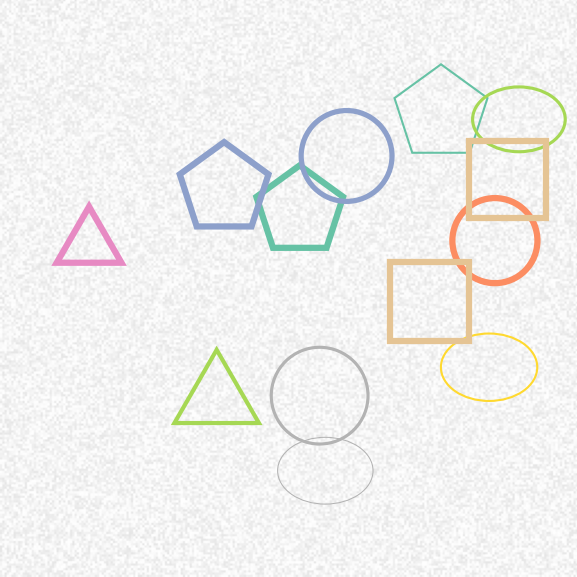[{"shape": "pentagon", "thickness": 1, "radius": 0.42, "center": [0.764, 0.803]}, {"shape": "pentagon", "thickness": 3, "radius": 0.39, "center": [0.519, 0.634]}, {"shape": "circle", "thickness": 3, "radius": 0.37, "center": [0.857, 0.583]}, {"shape": "circle", "thickness": 2.5, "radius": 0.39, "center": [0.6, 0.729]}, {"shape": "pentagon", "thickness": 3, "radius": 0.4, "center": [0.388, 0.672]}, {"shape": "triangle", "thickness": 3, "radius": 0.32, "center": [0.154, 0.577]}, {"shape": "triangle", "thickness": 2, "radius": 0.42, "center": [0.375, 0.309]}, {"shape": "oval", "thickness": 1.5, "radius": 0.4, "center": [0.899, 0.793]}, {"shape": "oval", "thickness": 1, "radius": 0.42, "center": [0.847, 0.363]}, {"shape": "square", "thickness": 3, "radius": 0.34, "center": [0.744, 0.477]}, {"shape": "square", "thickness": 3, "radius": 0.34, "center": [0.879, 0.688]}, {"shape": "circle", "thickness": 1.5, "radius": 0.42, "center": [0.553, 0.314]}, {"shape": "oval", "thickness": 0.5, "radius": 0.41, "center": [0.563, 0.184]}]